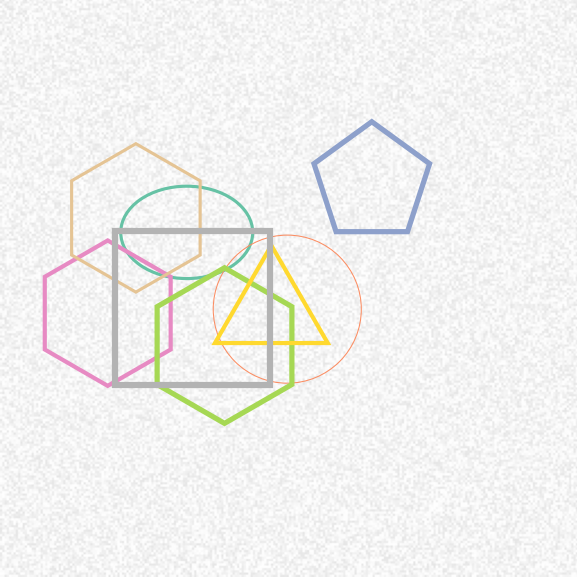[{"shape": "oval", "thickness": 1.5, "radius": 0.57, "center": [0.323, 0.597]}, {"shape": "circle", "thickness": 0.5, "radius": 0.64, "center": [0.497, 0.464]}, {"shape": "pentagon", "thickness": 2.5, "radius": 0.53, "center": [0.644, 0.683]}, {"shape": "hexagon", "thickness": 2, "radius": 0.63, "center": [0.187, 0.457]}, {"shape": "hexagon", "thickness": 2.5, "radius": 0.67, "center": [0.389, 0.401]}, {"shape": "triangle", "thickness": 2, "radius": 0.56, "center": [0.47, 0.462]}, {"shape": "hexagon", "thickness": 1.5, "radius": 0.64, "center": [0.235, 0.622]}, {"shape": "square", "thickness": 3, "radius": 0.67, "center": [0.333, 0.466]}]